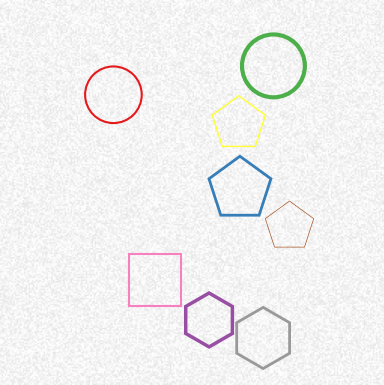[{"shape": "circle", "thickness": 1.5, "radius": 0.37, "center": [0.295, 0.754]}, {"shape": "pentagon", "thickness": 2, "radius": 0.42, "center": [0.623, 0.51]}, {"shape": "circle", "thickness": 3, "radius": 0.41, "center": [0.71, 0.829]}, {"shape": "hexagon", "thickness": 2.5, "radius": 0.35, "center": [0.543, 0.169]}, {"shape": "pentagon", "thickness": 1, "radius": 0.36, "center": [0.62, 0.678]}, {"shape": "pentagon", "thickness": 0.5, "radius": 0.33, "center": [0.752, 0.412]}, {"shape": "square", "thickness": 1.5, "radius": 0.34, "center": [0.402, 0.274]}, {"shape": "hexagon", "thickness": 2, "radius": 0.4, "center": [0.683, 0.122]}]